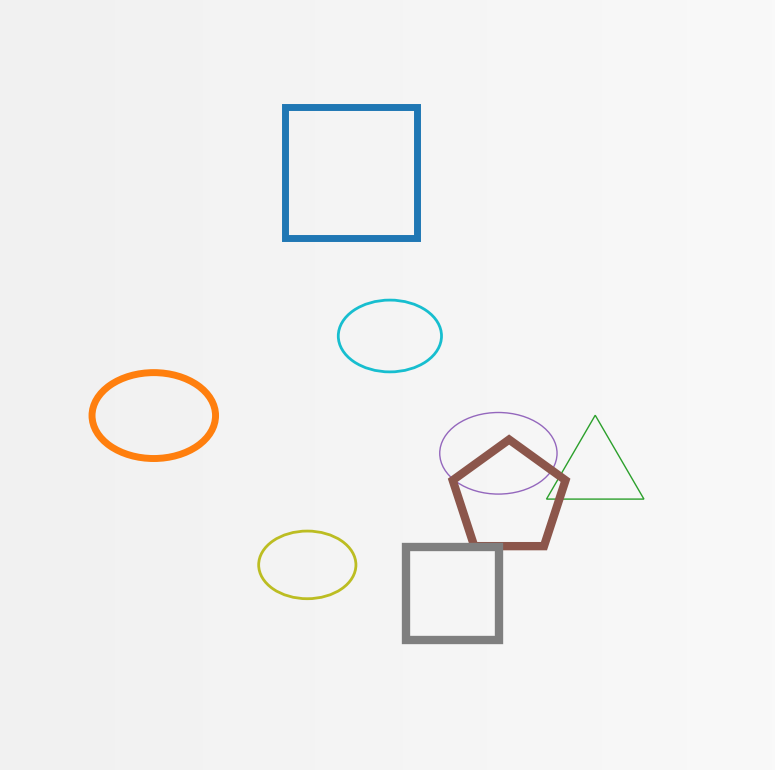[{"shape": "square", "thickness": 2.5, "radius": 0.43, "center": [0.453, 0.776]}, {"shape": "oval", "thickness": 2.5, "radius": 0.4, "center": [0.198, 0.46]}, {"shape": "triangle", "thickness": 0.5, "radius": 0.36, "center": [0.768, 0.388]}, {"shape": "oval", "thickness": 0.5, "radius": 0.38, "center": [0.643, 0.411]}, {"shape": "pentagon", "thickness": 3, "radius": 0.38, "center": [0.657, 0.353]}, {"shape": "square", "thickness": 3, "radius": 0.3, "center": [0.584, 0.229]}, {"shape": "oval", "thickness": 1, "radius": 0.31, "center": [0.397, 0.266]}, {"shape": "oval", "thickness": 1, "radius": 0.33, "center": [0.503, 0.564]}]